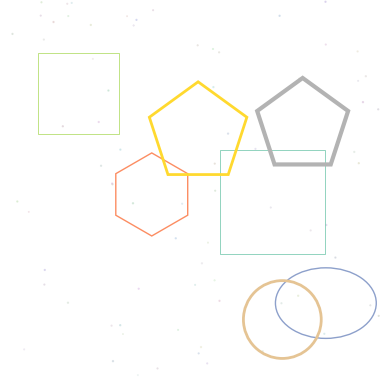[{"shape": "square", "thickness": 0.5, "radius": 0.68, "center": [0.708, 0.475]}, {"shape": "hexagon", "thickness": 1, "radius": 0.54, "center": [0.394, 0.495]}, {"shape": "oval", "thickness": 1, "radius": 0.65, "center": [0.846, 0.213]}, {"shape": "square", "thickness": 0.5, "radius": 0.52, "center": [0.204, 0.757]}, {"shape": "pentagon", "thickness": 2, "radius": 0.67, "center": [0.515, 0.654]}, {"shape": "circle", "thickness": 2, "radius": 0.51, "center": [0.733, 0.17]}, {"shape": "pentagon", "thickness": 3, "radius": 0.62, "center": [0.786, 0.673]}]